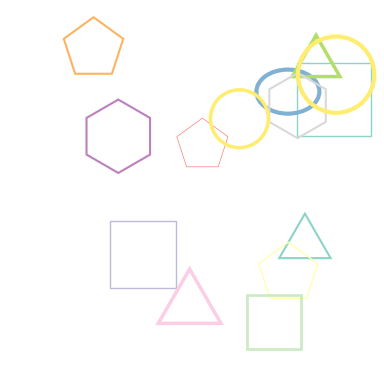[{"shape": "square", "thickness": 1, "radius": 0.48, "center": [0.868, 0.742]}, {"shape": "triangle", "thickness": 1.5, "radius": 0.39, "center": [0.792, 0.368]}, {"shape": "pentagon", "thickness": 1, "radius": 0.4, "center": [0.749, 0.29]}, {"shape": "square", "thickness": 1, "radius": 0.43, "center": [0.372, 0.339]}, {"shape": "pentagon", "thickness": 0.5, "radius": 0.35, "center": [0.526, 0.623]}, {"shape": "oval", "thickness": 3, "radius": 0.41, "center": [0.748, 0.762]}, {"shape": "pentagon", "thickness": 1.5, "radius": 0.41, "center": [0.243, 0.874]}, {"shape": "triangle", "thickness": 2.5, "radius": 0.36, "center": [0.821, 0.837]}, {"shape": "triangle", "thickness": 2.5, "radius": 0.47, "center": [0.493, 0.207]}, {"shape": "hexagon", "thickness": 1.5, "radius": 0.42, "center": [0.773, 0.726]}, {"shape": "hexagon", "thickness": 1.5, "radius": 0.48, "center": [0.307, 0.646]}, {"shape": "square", "thickness": 2, "radius": 0.35, "center": [0.711, 0.163]}, {"shape": "circle", "thickness": 3, "radius": 0.5, "center": [0.873, 0.806]}, {"shape": "circle", "thickness": 2.5, "radius": 0.38, "center": [0.622, 0.692]}]